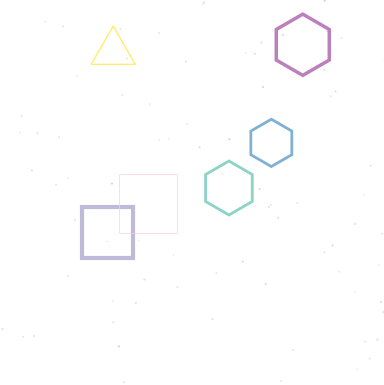[{"shape": "hexagon", "thickness": 2, "radius": 0.35, "center": [0.595, 0.512]}, {"shape": "square", "thickness": 3, "radius": 0.33, "center": [0.279, 0.397]}, {"shape": "hexagon", "thickness": 2, "radius": 0.31, "center": [0.705, 0.629]}, {"shape": "square", "thickness": 0.5, "radius": 0.38, "center": [0.384, 0.472]}, {"shape": "hexagon", "thickness": 2.5, "radius": 0.4, "center": [0.786, 0.884]}, {"shape": "triangle", "thickness": 1, "radius": 0.33, "center": [0.294, 0.866]}]